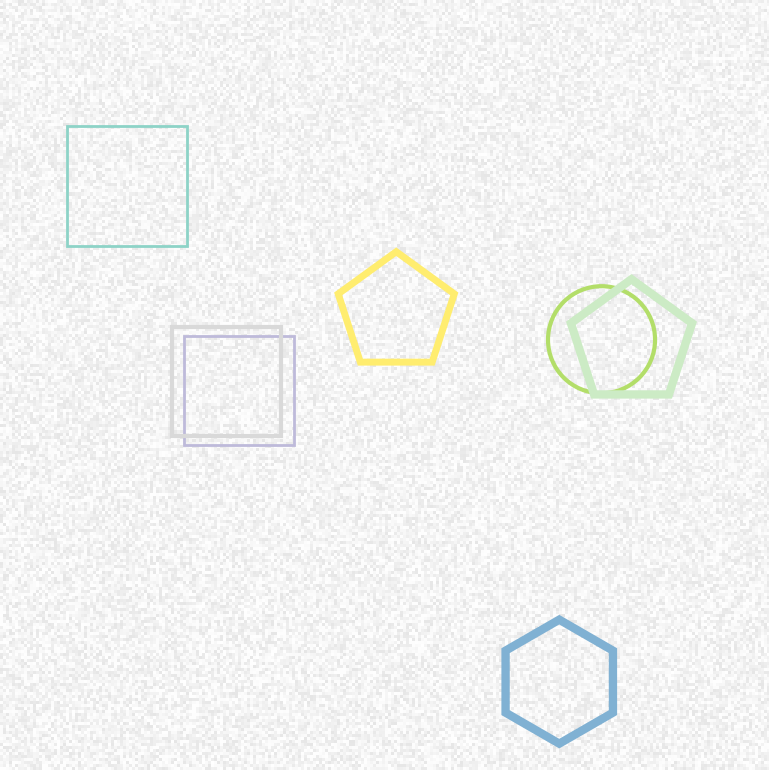[{"shape": "square", "thickness": 1, "radius": 0.39, "center": [0.165, 0.759]}, {"shape": "square", "thickness": 1, "radius": 0.36, "center": [0.311, 0.493]}, {"shape": "hexagon", "thickness": 3, "radius": 0.4, "center": [0.726, 0.115]}, {"shape": "circle", "thickness": 1.5, "radius": 0.35, "center": [0.781, 0.559]}, {"shape": "square", "thickness": 1.5, "radius": 0.35, "center": [0.294, 0.505]}, {"shape": "pentagon", "thickness": 3, "radius": 0.41, "center": [0.82, 0.555]}, {"shape": "pentagon", "thickness": 2.5, "radius": 0.4, "center": [0.515, 0.594]}]